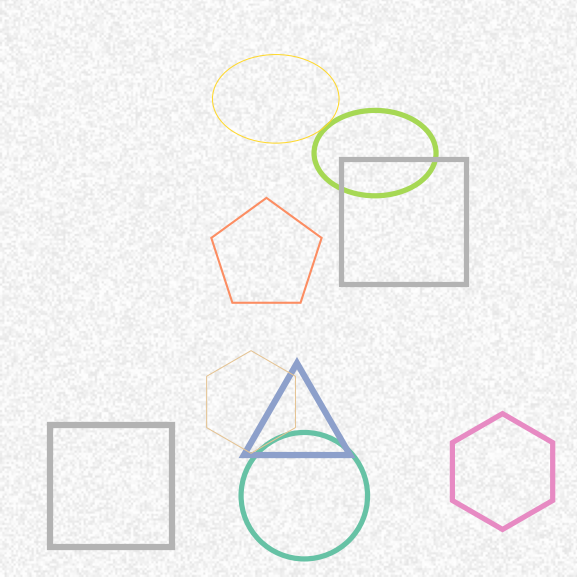[{"shape": "circle", "thickness": 2.5, "radius": 0.55, "center": [0.527, 0.141]}, {"shape": "pentagon", "thickness": 1, "radius": 0.5, "center": [0.461, 0.556]}, {"shape": "triangle", "thickness": 3, "radius": 0.53, "center": [0.514, 0.264]}, {"shape": "hexagon", "thickness": 2.5, "radius": 0.5, "center": [0.87, 0.183]}, {"shape": "oval", "thickness": 2.5, "radius": 0.53, "center": [0.649, 0.734]}, {"shape": "oval", "thickness": 0.5, "radius": 0.55, "center": [0.477, 0.828]}, {"shape": "hexagon", "thickness": 0.5, "radius": 0.44, "center": [0.435, 0.303]}, {"shape": "square", "thickness": 2.5, "radius": 0.54, "center": [0.699, 0.616]}, {"shape": "square", "thickness": 3, "radius": 0.53, "center": [0.192, 0.158]}]